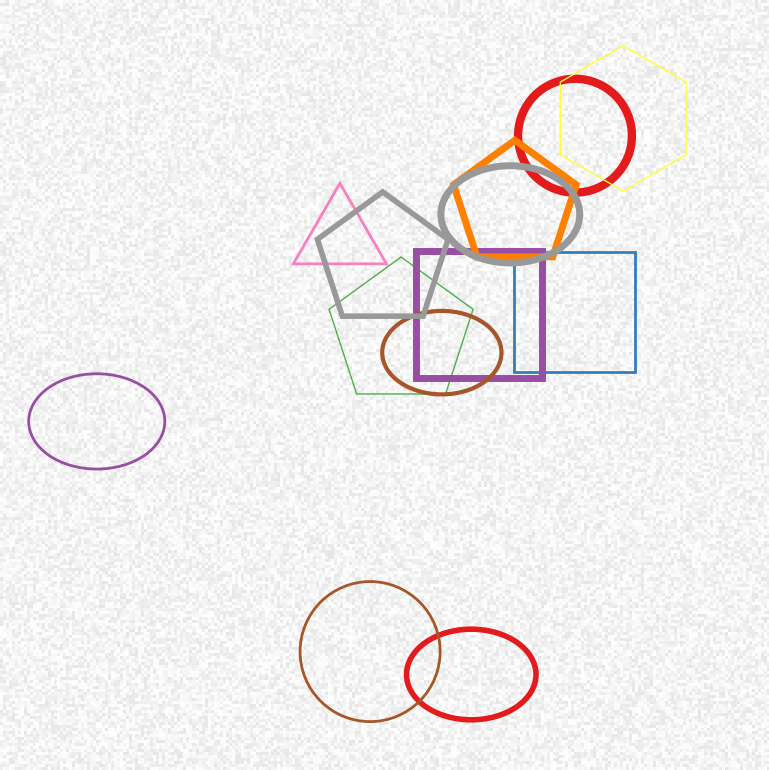[{"shape": "oval", "thickness": 2, "radius": 0.42, "center": [0.612, 0.124]}, {"shape": "circle", "thickness": 3, "radius": 0.37, "center": [0.747, 0.824]}, {"shape": "square", "thickness": 1, "radius": 0.39, "center": [0.746, 0.595]}, {"shape": "pentagon", "thickness": 0.5, "radius": 0.49, "center": [0.521, 0.568]}, {"shape": "oval", "thickness": 1, "radius": 0.44, "center": [0.126, 0.453]}, {"shape": "square", "thickness": 2.5, "radius": 0.41, "center": [0.622, 0.592]}, {"shape": "pentagon", "thickness": 2.5, "radius": 0.42, "center": [0.669, 0.734]}, {"shape": "hexagon", "thickness": 0.5, "radius": 0.47, "center": [0.809, 0.846]}, {"shape": "circle", "thickness": 1, "radius": 0.45, "center": [0.481, 0.154]}, {"shape": "oval", "thickness": 1.5, "radius": 0.39, "center": [0.574, 0.542]}, {"shape": "triangle", "thickness": 1, "radius": 0.35, "center": [0.441, 0.692]}, {"shape": "pentagon", "thickness": 2, "radius": 0.45, "center": [0.497, 0.662]}, {"shape": "oval", "thickness": 2.5, "radius": 0.45, "center": [0.663, 0.722]}]